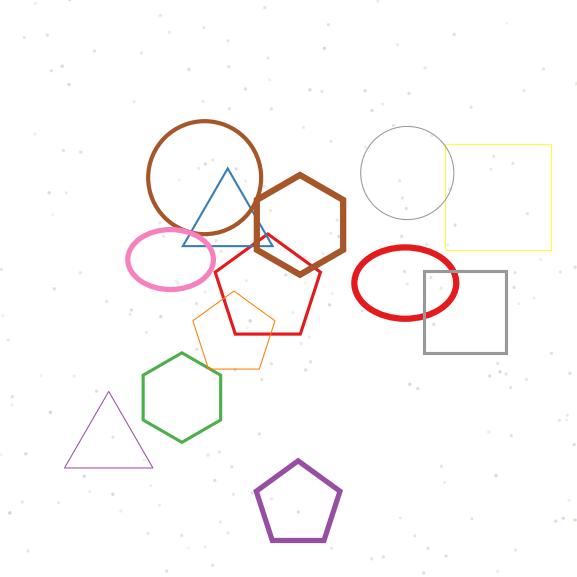[{"shape": "pentagon", "thickness": 1.5, "radius": 0.48, "center": [0.464, 0.498]}, {"shape": "oval", "thickness": 3, "radius": 0.44, "center": [0.702, 0.509]}, {"shape": "triangle", "thickness": 1, "radius": 0.45, "center": [0.394, 0.618]}, {"shape": "hexagon", "thickness": 1.5, "radius": 0.39, "center": [0.315, 0.311]}, {"shape": "pentagon", "thickness": 2.5, "radius": 0.38, "center": [0.516, 0.125]}, {"shape": "triangle", "thickness": 0.5, "radius": 0.44, "center": [0.188, 0.233]}, {"shape": "pentagon", "thickness": 0.5, "radius": 0.37, "center": [0.405, 0.421]}, {"shape": "square", "thickness": 0.5, "radius": 0.46, "center": [0.863, 0.657]}, {"shape": "hexagon", "thickness": 3, "radius": 0.43, "center": [0.519, 0.61]}, {"shape": "circle", "thickness": 2, "radius": 0.49, "center": [0.354, 0.691]}, {"shape": "oval", "thickness": 2.5, "radius": 0.37, "center": [0.295, 0.55]}, {"shape": "circle", "thickness": 0.5, "radius": 0.4, "center": [0.705, 0.7]}, {"shape": "square", "thickness": 1.5, "radius": 0.35, "center": [0.805, 0.459]}]